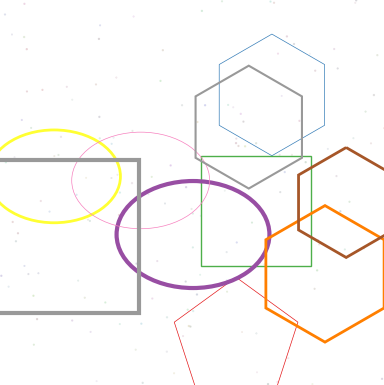[{"shape": "pentagon", "thickness": 0.5, "radius": 0.84, "center": [0.613, 0.111]}, {"shape": "hexagon", "thickness": 0.5, "radius": 0.79, "center": [0.706, 0.753]}, {"shape": "square", "thickness": 1, "radius": 0.72, "center": [0.665, 0.452]}, {"shape": "oval", "thickness": 3, "radius": 0.99, "center": [0.501, 0.391]}, {"shape": "hexagon", "thickness": 2, "radius": 0.89, "center": [0.844, 0.289]}, {"shape": "oval", "thickness": 2, "radius": 0.86, "center": [0.141, 0.542]}, {"shape": "hexagon", "thickness": 2, "radius": 0.71, "center": [0.899, 0.474]}, {"shape": "oval", "thickness": 0.5, "radius": 0.9, "center": [0.365, 0.531]}, {"shape": "hexagon", "thickness": 1.5, "radius": 0.8, "center": [0.646, 0.67]}, {"shape": "square", "thickness": 3, "radius": 0.99, "center": [0.162, 0.386]}]